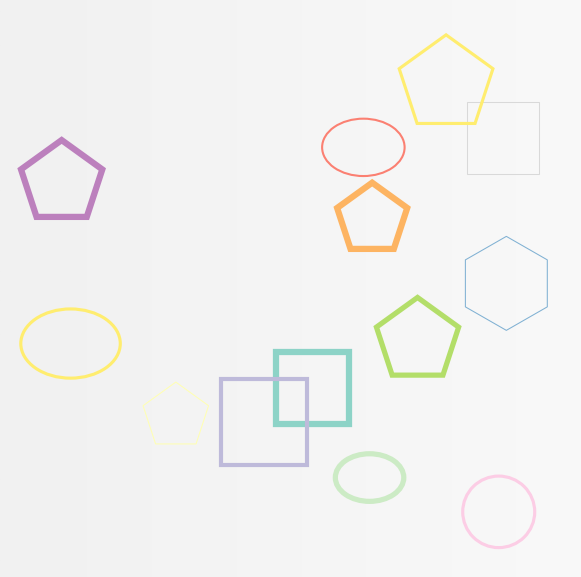[{"shape": "square", "thickness": 3, "radius": 0.31, "center": [0.537, 0.328]}, {"shape": "pentagon", "thickness": 0.5, "radius": 0.3, "center": [0.302, 0.278]}, {"shape": "square", "thickness": 2, "radius": 0.37, "center": [0.454, 0.268]}, {"shape": "oval", "thickness": 1, "radius": 0.35, "center": [0.625, 0.744]}, {"shape": "hexagon", "thickness": 0.5, "radius": 0.41, "center": [0.871, 0.508]}, {"shape": "pentagon", "thickness": 3, "radius": 0.32, "center": [0.64, 0.619]}, {"shape": "pentagon", "thickness": 2.5, "radius": 0.37, "center": [0.718, 0.41]}, {"shape": "circle", "thickness": 1.5, "radius": 0.31, "center": [0.858, 0.113]}, {"shape": "square", "thickness": 0.5, "radius": 0.31, "center": [0.866, 0.76]}, {"shape": "pentagon", "thickness": 3, "radius": 0.37, "center": [0.106, 0.683]}, {"shape": "oval", "thickness": 2.5, "radius": 0.29, "center": [0.636, 0.172]}, {"shape": "oval", "thickness": 1.5, "radius": 0.43, "center": [0.121, 0.404]}, {"shape": "pentagon", "thickness": 1.5, "radius": 0.42, "center": [0.767, 0.854]}]